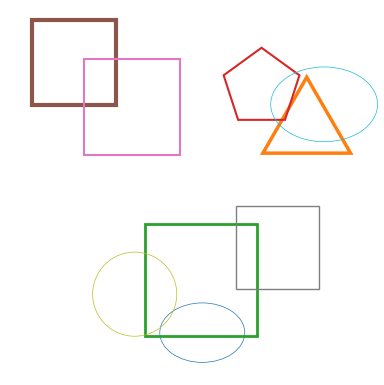[{"shape": "oval", "thickness": 0.5, "radius": 0.55, "center": [0.525, 0.136]}, {"shape": "triangle", "thickness": 2.5, "radius": 0.66, "center": [0.797, 0.668]}, {"shape": "square", "thickness": 2, "radius": 0.73, "center": [0.522, 0.273]}, {"shape": "pentagon", "thickness": 1.5, "radius": 0.52, "center": [0.679, 0.772]}, {"shape": "square", "thickness": 3, "radius": 0.55, "center": [0.192, 0.838]}, {"shape": "square", "thickness": 1.5, "radius": 0.63, "center": [0.343, 0.722]}, {"shape": "square", "thickness": 1, "radius": 0.54, "center": [0.721, 0.357]}, {"shape": "circle", "thickness": 0.5, "radius": 0.55, "center": [0.35, 0.236]}, {"shape": "oval", "thickness": 0.5, "radius": 0.69, "center": [0.842, 0.729]}]